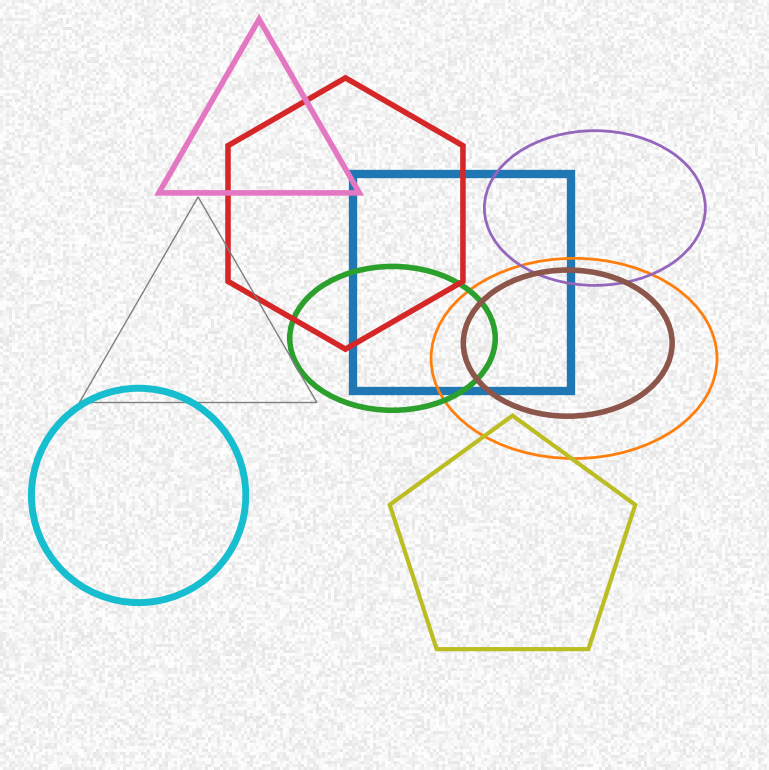[{"shape": "square", "thickness": 3, "radius": 0.71, "center": [0.6, 0.633]}, {"shape": "oval", "thickness": 1, "radius": 0.93, "center": [0.746, 0.535]}, {"shape": "oval", "thickness": 2, "radius": 0.67, "center": [0.51, 0.561]}, {"shape": "hexagon", "thickness": 2, "radius": 0.88, "center": [0.449, 0.723]}, {"shape": "oval", "thickness": 1, "radius": 0.72, "center": [0.773, 0.73]}, {"shape": "oval", "thickness": 2, "radius": 0.68, "center": [0.737, 0.554]}, {"shape": "triangle", "thickness": 2, "radius": 0.75, "center": [0.336, 0.825]}, {"shape": "triangle", "thickness": 0.5, "radius": 0.89, "center": [0.257, 0.566]}, {"shape": "pentagon", "thickness": 1.5, "radius": 0.84, "center": [0.666, 0.293]}, {"shape": "circle", "thickness": 2.5, "radius": 0.7, "center": [0.18, 0.357]}]